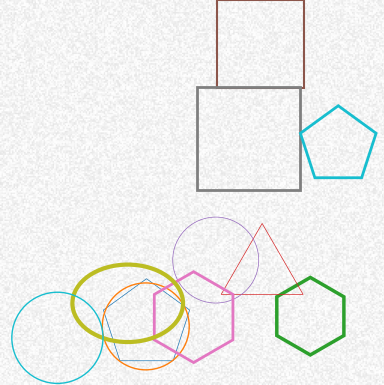[{"shape": "pentagon", "thickness": 0.5, "radius": 0.59, "center": [0.381, 0.158]}, {"shape": "circle", "thickness": 1, "radius": 0.56, "center": [0.379, 0.152]}, {"shape": "hexagon", "thickness": 2.5, "radius": 0.5, "center": [0.806, 0.179]}, {"shape": "triangle", "thickness": 0.5, "radius": 0.61, "center": [0.681, 0.297]}, {"shape": "circle", "thickness": 0.5, "radius": 0.56, "center": [0.56, 0.325]}, {"shape": "square", "thickness": 1.5, "radius": 0.57, "center": [0.677, 0.886]}, {"shape": "hexagon", "thickness": 2, "radius": 0.59, "center": [0.503, 0.176]}, {"shape": "square", "thickness": 2, "radius": 0.67, "center": [0.646, 0.64]}, {"shape": "oval", "thickness": 3, "radius": 0.72, "center": [0.332, 0.212]}, {"shape": "circle", "thickness": 1, "radius": 0.59, "center": [0.149, 0.123]}, {"shape": "pentagon", "thickness": 2, "radius": 0.52, "center": [0.879, 0.622]}]